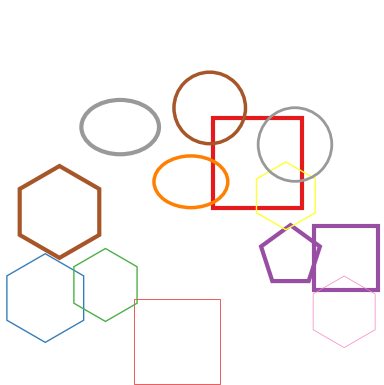[{"shape": "square", "thickness": 0.5, "radius": 0.56, "center": [0.46, 0.113]}, {"shape": "square", "thickness": 3, "radius": 0.58, "center": [0.669, 0.576]}, {"shape": "hexagon", "thickness": 1, "radius": 0.58, "center": [0.118, 0.226]}, {"shape": "hexagon", "thickness": 1, "radius": 0.47, "center": [0.274, 0.26]}, {"shape": "square", "thickness": 3, "radius": 0.42, "center": [0.899, 0.329]}, {"shape": "pentagon", "thickness": 3, "radius": 0.4, "center": [0.755, 0.335]}, {"shape": "oval", "thickness": 2.5, "radius": 0.48, "center": [0.496, 0.528]}, {"shape": "hexagon", "thickness": 1, "radius": 0.44, "center": [0.742, 0.491]}, {"shape": "hexagon", "thickness": 3, "radius": 0.6, "center": [0.155, 0.45]}, {"shape": "circle", "thickness": 2.5, "radius": 0.46, "center": [0.545, 0.72]}, {"shape": "hexagon", "thickness": 0.5, "radius": 0.46, "center": [0.894, 0.19]}, {"shape": "circle", "thickness": 2, "radius": 0.48, "center": [0.766, 0.625]}, {"shape": "oval", "thickness": 3, "radius": 0.5, "center": [0.312, 0.67]}]